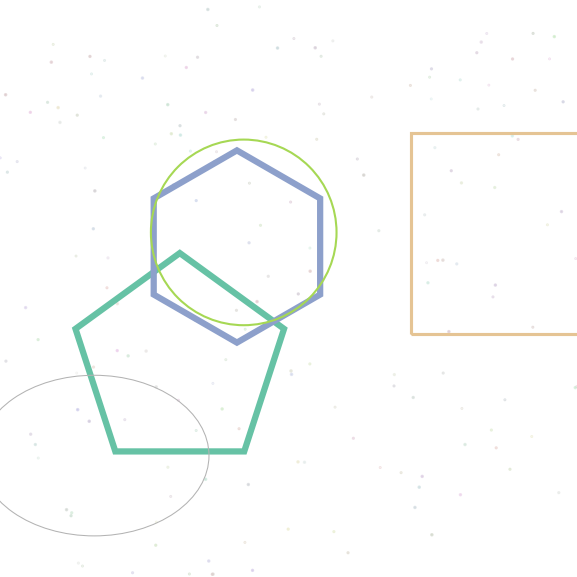[{"shape": "pentagon", "thickness": 3, "radius": 0.95, "center": [0.311, 0.371]}, {"shape": "hexagon", "thickness": 3, "radius": 0.83, "center": [0.41, 0.572]}, {"shape": "circle", "thickness": 1, "radius": 0.8, "center": [0.422, 0.597]}, {"shape": "square", "thickness": 1.5, "radius": 0.87, "center": [0.885, 0.595]}, {"shape": "oval", "thickness": 0.5, "radius": 0.99, "center": [0.163, 0.21]}]